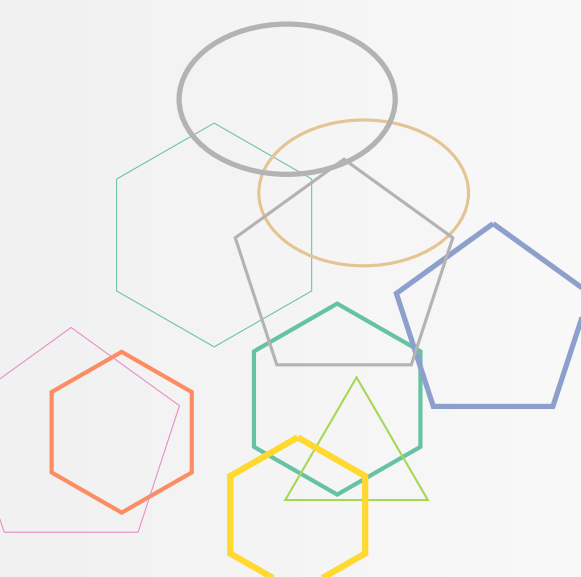[{"shape": "hexagon", "thickness": 2, "radius": 0.83, "center": [0.58, 0.308]}, {"shape": "hexagon", "thickness": 0.5, "radius": 0.97, "center": [0.368, 0.592]}, {"shape": "hexagon", "thickness": 2, "radius": 0.7, "center": [0.209, 0.251]}, {"shape": "pentagon", "thickness": 2.5, "radius": 0.87, "center": [0.848, 0.437]}, {"shape": "pentagon", "thickness": 0.5, "radius": 0.98, "center": [0.122, 0.236]}, {"shape": "triangle", "thickness": 1, "radius": 0.71, "center": [0.613, 0.204]}, {"shape": "hexagon", "thickness": 3, "radius": 0.67, "center": [0.512, 0.108]}, {"shape": "oval", "thickness": 1.5, "radius": 0.9, "center": [0.626, 0.665]}, {"shape": "oval", "thickness": 2.5, "radius": 0.93, "center": [0.494, 0.827]}, {"shape": "pentagon", "thickness": 1.5, "radius": 0.98, "center": [0.592, 0.527]}]